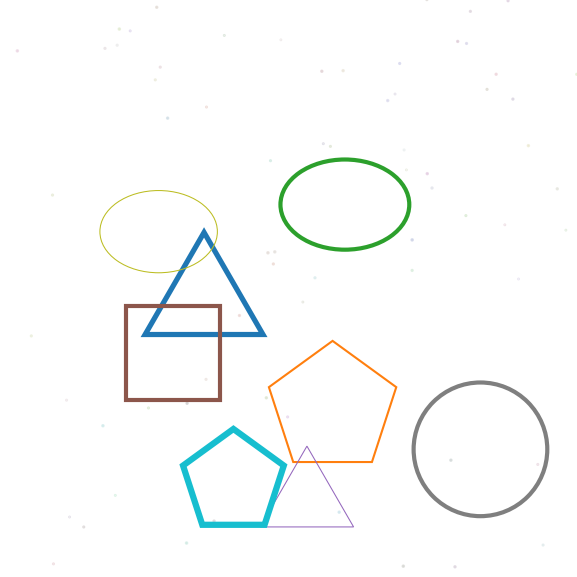[{"shape": "triangle", "thickness": 2.5, "radius": 0.59, "center": [0.353, 0.479]}, {"shape": "pentagon", "thickness": 1, "radius": 0.58, "center": [0.576, 0.293]}, {"shape": "oval", "thickness": 2, "radius": 0.56, "center": [0.597, 0.645]}, {"shape": "triangle", "thickness": 0.5, "radius": 0.47, "center": [0.531, 0.133]}, {"shape": "square", "thickness": 2, "radius": 0.41, "center": [0.299, 0.388]}, {"shape": "circle", "thickness": 2, "radius": 0.58, "center": [0.832, 0.221]}, {"shape": "oval", "thickness": 0.5, "radius": 0.51, "center": [0.275, 0.598]}, {"shape": "pentagon", "thickness": 3, "radius": 0.46, "center": [0.404, 0.165]}]